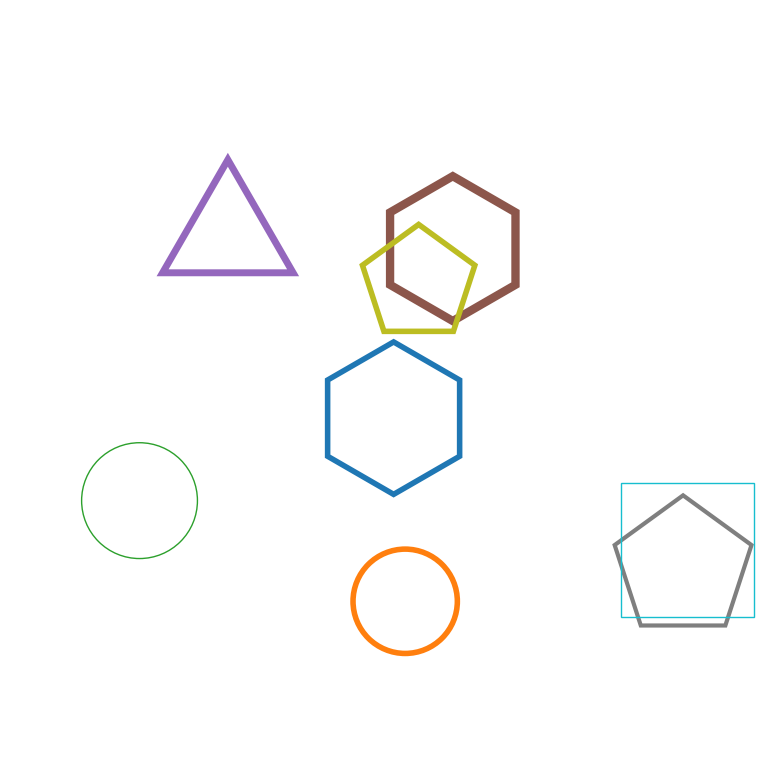[{"shape": "hexagon", "thickness": 2, "radius": 0.49, "center": [0.511, 0.457]}, {"shape": "circle", "thickness": 2, "radius": 0.34, "center": [0.526, 0.219]}, {"shape": "circle", "thickness": 0.5, "radius": 0.38, "center": [0.181, 0.35]}, {"shape": "triangle", "thickness": 2.5, "radius": 0.49, "center": [0.296, 0.695]}, {"shape": "hexagon", "thickness": 3, "radius": 0.47, "center": [0.588, 0.677]}, {"shape": "pentagon", "thickness": 1.5, "radius": 0.47, "center": [0.887, 0.263]}, {"shape": "pentagon", "thickness": 2, "radius": 0.38, "center": [0.544, 0.632]}, {"shape": "square", "thickness": 0.5, "radius": 0.43, "center": [0.893, 0.286]}]